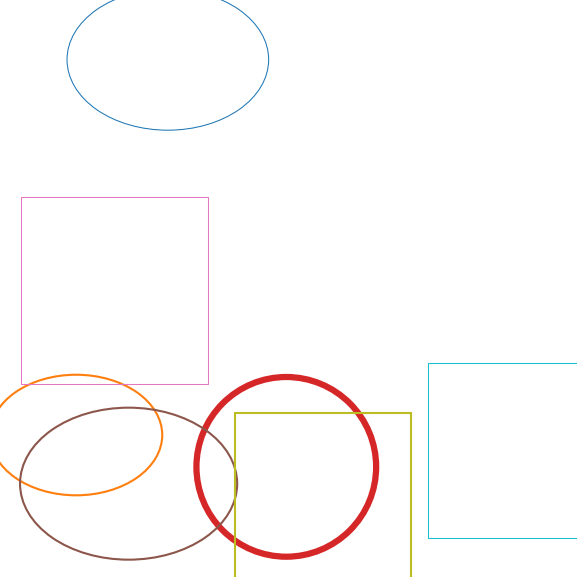[{"shape": "oval", "thickness": 0.5, "radius": 0.87, "center": [0.291, 0.896]}, {"shape": "oval", "thickness": 1, "radius": 0.75, "center": [0.132, 0.246]}, {"shape": "circle", "thickness": 3, "radius": 0.78, "center": [0.496, 0.191]}, {"shape": "oval", "thickness": 1, "radius": 0.94, "center": [0.223, 0.162]}, {"shape": "square", "thickness": 0.5, "radius": 0.81, "center": [0.198, 0.497]}, {"shape": "square", "thickness": 1, "radius": 0.76, "center": [0.56, 0.133]}, {"shape": "square", "thickness": 0.5, "radius": 0.76, "center": [0.893, 0.219]}]